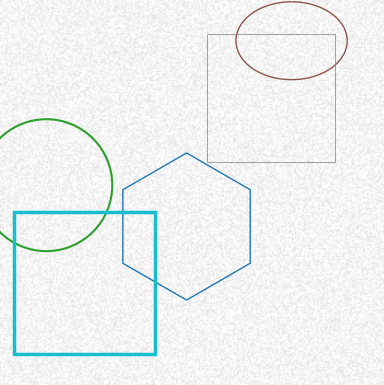[{"shape": "hexagon", "thickness": 1, "radius": 0.96, "center": [0.485, 0.412]}, {"shape": "circle", "thickness": 1.5, "radius": 0.86, "center": [0.12, 0.519]}, {"shape": "oval", "thickness": 1, "radius": 0.72, "center": [0.757, 0.894]}, {"shape": "square", "thickness": 0.5, "radius": 0.83, "center": [0.704, 0.745]}, {"shape": "square", "thickness": 2.5, "radius": 0.92, "center": [0.22, 0.265]}]